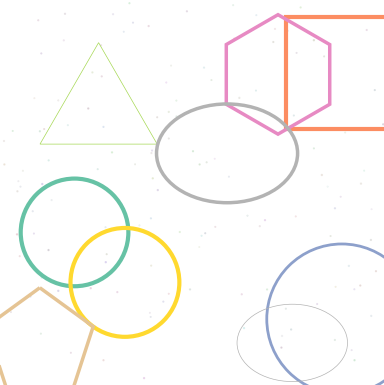[{"shape": "circle", "thickness": 3, "radius": 0.7, "center": [0.194, 0.396]}, {"shape": "square", "thickness": 3, "radius": 0.73, "center": [0.889, 0.811]}, {"shape": "circle", "thickness": 2, "radius": 0.97, "center": [0.888, 0.171]}, {"shape": "hexagon", "thickness": 2.5, "radius": 0.78, "center": [0.722, 0.807]}, {"shape": "triangle", "thickness": 0.5, "radius": 0.88, "center": [0.256, 0.714]}, {"shape": "circle", "thickness": 3, "radius": 0.71, "center": [0.325, 0.266]}, {"shape": "pentagon", "thickness": 2.5, "radius": 0.73, "center": [0.103, 0.107]}, {"shape": "oval", "thickness": 0.5, "radius": 0.72, "center": [0.759, 0.109]}, {"shape": "oval", "thickness": 2.5, "radius": 0.92, "center": [0.59, 0.602]}]